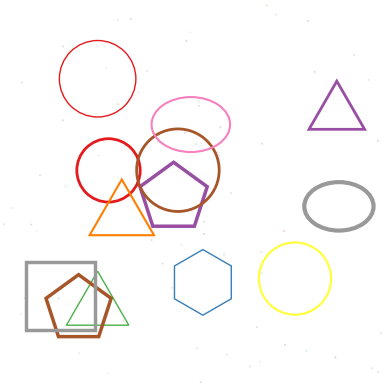[{"shape": "circle", "thickness": 1, "radius": 0.5, "center": [0.254, 0.795]}, {"shape": "circle", "thickness": 2, "radius": 0.41, "center": [0.282, 0.557]}, {"shape": "hexagon", "thickness": 1, "radius": 0.43, "center": [0.527, 0.267]}, {"shape": "triangle", "thickness": 1, "radius": 0.47, "center": [0.254, 0.202]}, {"shape": "triangle", "thickness": 2, "radius": 0.42, "center": [0.875, 0.706]}, {"shape": "pentagon", "thickness": 2.5, "radius": 0.46, "center": [0.451, 0.487]}, {"shape": "triangle", "thickness": 1.5, "radius": 0.48, "center": [0.316, 0.437]}, {"shape": "circle", "thickness": 1.5, "radius": 0.47, "center": [0.766, 0.276]}, {"shape": "circle", "thickness": 2, "radius": 0.54, "center": [0.462, 0.558]}, {"shape": "pentagon", "thickness": 2.5, "radius": 0.44, "center": [0.204, 0.198]}, {"shape": "oval", "thickness": 1.5, "radius": 0.51, "center": [0.496, 0.676]}, {"shape": "square", "thickness": 2.5, "radius": 0.44, "center": [0.157, 0.232]}, {"shape": "oval", "thickness": 3, "radius": 0.45, "center": [0.88, 0.464]}]